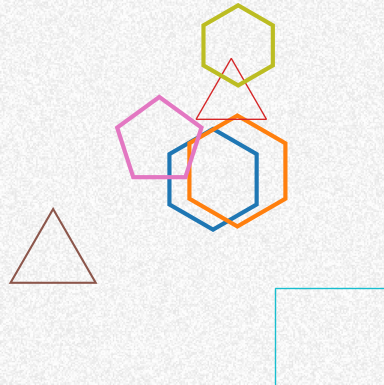[{"shape": "hexagon", "thickness": 3, "radius": 0.65, "center": [0.553, 0.534]}, {"shape": "hexagon", "thickness": 3, "radius": 0.72, "center": [0.617, 0.556]}, {"shape": "triangle", "thickness": 1, "radius": 0.53, "center": [0.601, 0.743]}, {"shape": "triangle", "thickness": 1.5, "radius": 0.64, "center": [0.138, 0.329]}, {"shape": "pentagon", "thickness": 3, "radius": 0.58, "center": [0.414, 0.633]}, {"shape": "hexagon", "thickness": 3, "radius": 0.52, "center": [0.619, 0.882]}, {"shape": "square", "thickness": 1, "radius": 0.72, "center": [0.859, 0.107]}]